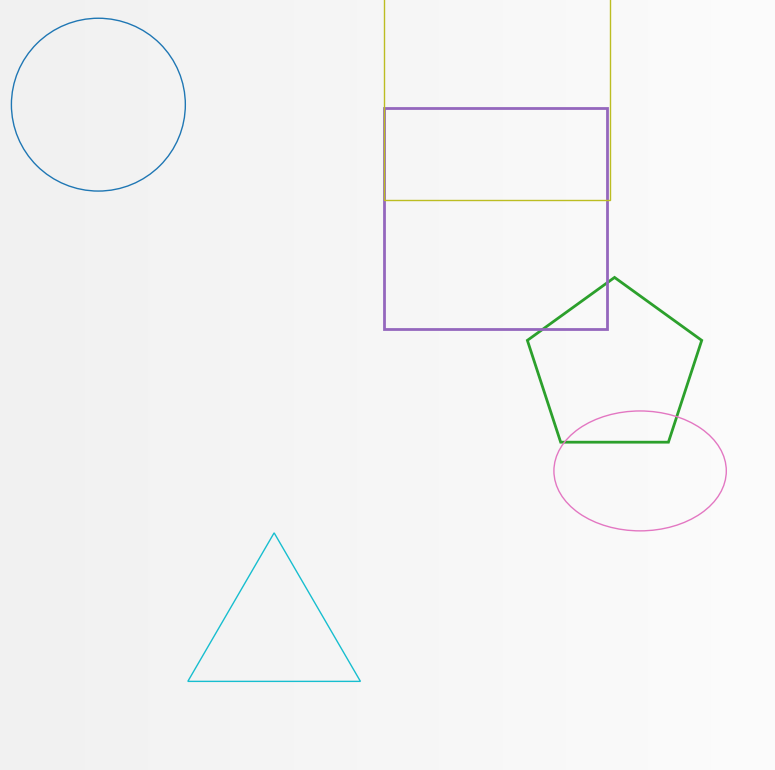[{"shape": "circle", "thickness": 0.5, "radius": 0.56, "center": [0.127, 0.864]}, {"shape": "pentagon", "thickness": 1, "radius": 0.59, "center": [0.793, 0.521]}, {"shape": "square", "thickness": 1, "radius": 0.72, "center": [0.639, 0.716]}, {"shape": "oval", "thickness": 0.5, "radius": 0.56, "center": [0.826, 0.388]}, {"shape": "square", "thickness": 0.5, "radius": 0.73, "center": [0.642, 0.886]}, {"shape": "triangle", "thickness": 0.5, "radius": 0.64, "center": [0.354, 0.179]}]